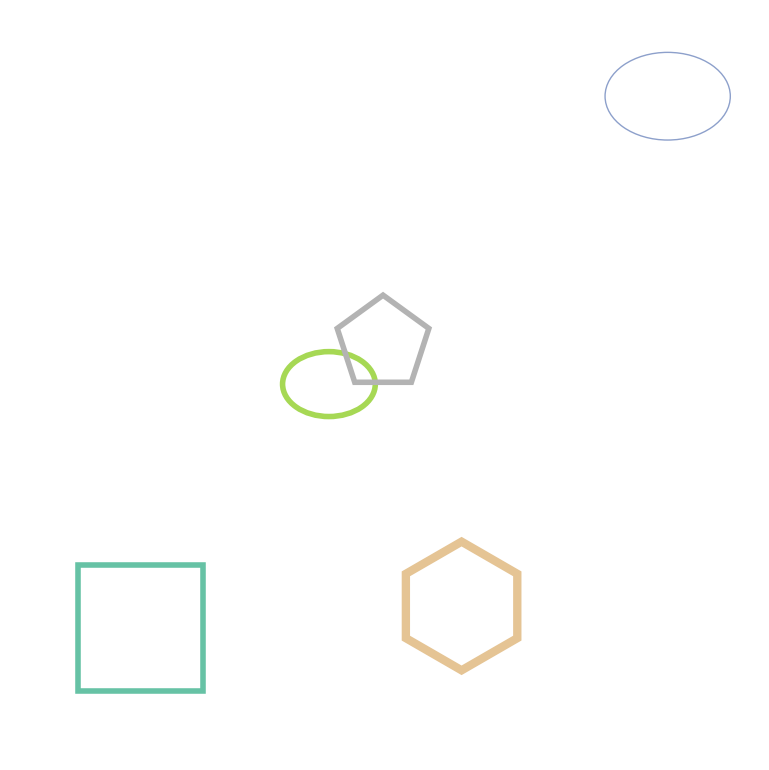[{"shape": "square", "thickness": 2, "radius": 0.41, "center": [0.183, 0.184]}, {"shape": "oval", "thickness": 0.5, "radius": 0.41, "center": [0.867, 0.875]}, {"shape": "oval", "thickness": 2, "radius": 0.3, "center": [0.427, 0.501]}, {"shape": "hexagon", "thickness": 3, "radius": 0.42, "center": [0.599, 0.213]}, {"shape": "pentagon", "thickness": 2, "radius": 0.31, "center": [0.497, 0.554]}]